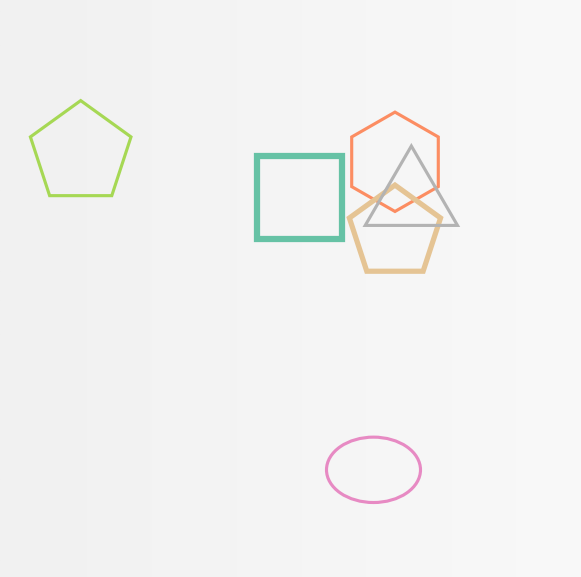[{"shape": "square", "thickness": 3, "radius": 0.36, "center": [0.516, 0.657]}, {"shape": "hexagon", "thickness": 1.5, "radius": 0.43, "center": [0.68, 0.719]}, {"shape": "oval", "thickness": 1.5, "radius": 0.4, "center": [0.643, 0.186]}, {"shape": "pentagon", "thickness": 1.5, "radius": 0.45, "center": [0.139, 0.734]}, {"shape": "pentagon", "thickness": 2.5, "radius": 0.41, "center": [0.679, 0.596]}, {"shape": "triangle", "thickness": 1.5, "radius": 0.46, "center": [0.708, 0.655]}]